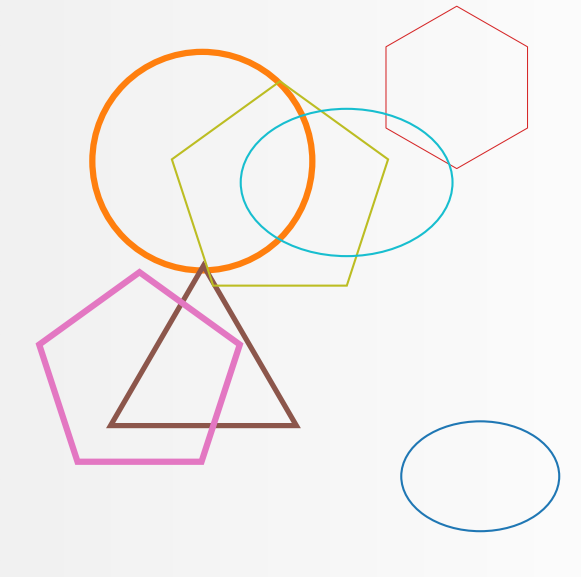[{"shape": "oval", "thickness": 1, "radius": 0.68, "center": [0.826, 0.174]}, {"shape": "circle", "thickness": 3, "radius": 0.95, "center": [0.348, 0.72]}, {"shape": "hexagon", "thickness": 0.5, "radius": 0.7, "center": [0.786, 0.848]}, {"shape": "triangle", "thickness": 2.5, "radius": 0.92, "center": [0.35, 0.354]}, {"shape": "pentagon", "thickness": 3, "radius": 0.91, "center": [0.24, 0.346]}, {"shape": "pentagon", "thickness": 1, "radius": 0.98, "center": [0.482, 0.663]}, {"shape": "oval", "thickness": 1, "radius": 0.91, "center": [0.596, 0.683]}]